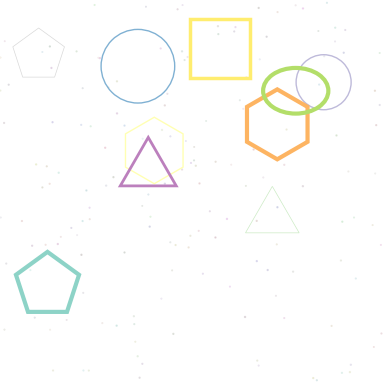[{"shape": "pentagon", "thickness": 3, "radius": 0.43, "center": [0.123, 0.26]}, {"shape": "hexagon", "thickness": 1, "radius": 0.43, "center": [0.401, 0.609]}, {"shape": "circle", "thickness": 1, "radius": 0.36, "center": [0.841, 0.786]}, {"shape": "circle", "thickness": 1, "radius": 0.48, "center": [0.358, 0.828]}, {"shape": "hexagon", "thickness": 3, "radius": 0.45, "center": [0.72, 0.677]}, {"shape": "oval", "thickness": 3, "radius": 0.42, "center": [0.768, 0.764]}, {"shape": "pentagon", "thickness": 0.5, "radius": 0.35, "center": [0.1, 0.857]}, {"shape": "triangle", "thickness": 2, "radius": 0.42, "center": [0.385, 0.559]}, {"shape": "triangle", "thickness": 0.5, "radius": 0.4, "center": [0.707, 0.435]}, {"shape": "square", "thickness": 2.5, "radius": 0.39, "center": [0.572, 0.874]}]